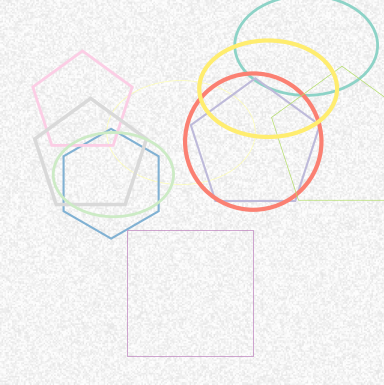[{"shape": "oval", "thickness": 2, "radius": 0.93, "center": [0.795, 0.882]}, {"shape": "oval", "thickness": 0.5, "radius": 0.96, "center": [0.47, 0.656]}, {"shape": "pentagon", "thickness": 1.5, "radius": 0.88, "center": [0.663, 0.62]}, {"shape": "circle", "thickness": 3, "radius": 0.89, "center": [0.658, 0.632]}, {"shape": "hexagon", "thickness": 1.5, "radius": 0.71, "center": [0.289, 0.523]}, {"shape": "pentagon", "thickness": 0.5, "radius": 0.96, "center": [0.888, 0.636]}, {"shape": "pentagon", "thickness": 2, "radius": 0.68, "center": [0.214, 0.732]}, {"shape": "pentagon", "thickness": 2.5, "radius": 0.76, "center": [0.235, 0.592]}, {"shape": "square", "thickness": 0.5, "radius": 0.82, "center": [0.493, 0.238]}, {"shape": "oval", "thickness": 2, "radius": 0.78, "center": [0.295, 0.546]}, {"shape": "oval", "thickness": 3, "radius": 0.9, "center": [0.697, 0.77]}]